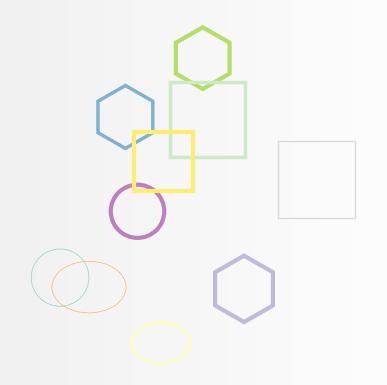[{"shape": "circle", "thickness": 0.5, "radius": 0.37, "center": [0.155, 0.279]}, {"shape": "oval", "thickness": 1.5, "radius": 0.38, "center": [0.415, 0.109]}, {"shape": "hexagon", "thickness": 3, "radius": 0.43, "center": [0.63, 0.25]}, {"shape": "hexagon", "thickness": 2.5, "radius": 0.41, "center": [0.324, 0.696]}, {"shape": "oval", "thickness": 0.5, "radius": 0.48, "center": [0.23, 0.254]}, {"shape": "hexagon", "thickness": 3, "radius": 0.4, "center": [0.523, 0.849]}, {"shape": "square", "thickness": 1, "radius": 0.5, "center": [0.816, 0.534]}, {"shape": "circle", "thickness": 3, "radius": 0.35, "center": [0.355, 0.451]}, {"shape": "square", "thickness": 2.5, "radius": 0.48, "center": [0.535, 0.69]}, {"shape": "square", "thickness": 3, "radius": 0.38, "center": [0.423, 0.58]}]